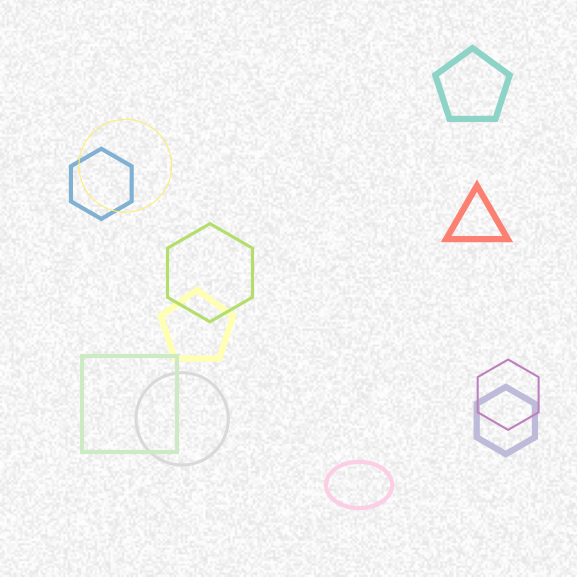[{"shape": "pentagon", "thickness": 3, "radius": 0.34, "center": [0.818, 0.848]}, {"shape": "pentagon", "thickness": 3, "radius": 0.33, "center": [0.341, 0.431]}, {"shape": "hexagon", "thickness": 3, "radius": 0.29, "center": [0.876, 0.271]}, {"shape": "triangle", "thickness": 3, "radius": 0.31, "center": [0.826, 0.616]}, {"shape": "hexagon", "thickness": 2, "radius": 0.3, "center": [0.175, 0.681]}, {"shape": "hexagon", "thickness": 1.5, "radius": 0.42, "center": [0.364, 0.527]}, {"shape": "oval", "thickness": 2, "radius": 0.29, "center": [0.622, 0.159]}, {"shape": "circle", "thickness": 1.5, "radius": 0.4, "center": [0.315, 0.274]}, {"shape": "hexagon", "thickness": 1, "radius": 0.3, "center": [0.88, 0.316]}, {"shape": "square", "thickness": 2, "radius": 0.41, "center": [0.225, 0.3]}, {"shape": "circle", "thickness": 0.5, "radius": 0.4, "center": [0.217, 0.712]}]